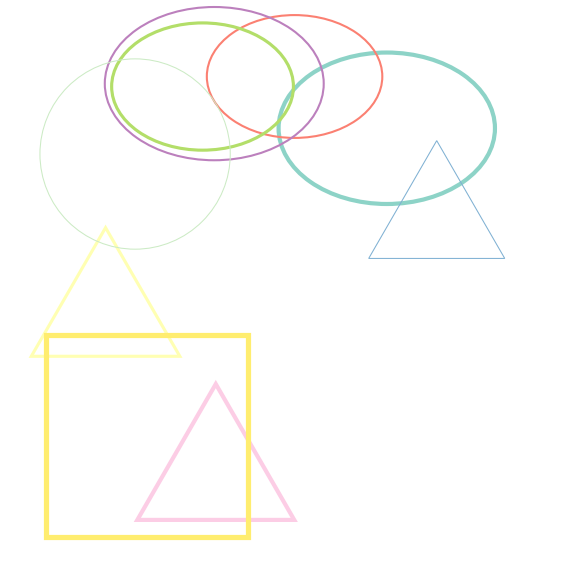[{"shape": "oval", "thickness": 2, "radius": 0.94, "center": [0.67, 0.777]}, {"shape": "triangle", "thickness": 1.5, "radius": 0.74, "center": [0.183, 0.456]}, {"shape": "oval", "thickness": 1, "radius": 0.76, "center": [0.51, 0.867]}, {"shape": "triangle", "thickness": 0.5, "radius": 0.68, "center": [0.756, 0.62]}, {"shape": "oval", "thickness": 1.5, "radius": 0.79, "center": [0.351, 0.849]}, {"shape": "triangle", "thickness": 2, "radius": 0.78, "center": [0.374, 0.177]}, {"shape": "oval", "thickness": 1, "radius": 0.95, "center": [0.371, 0.854]}, {"shape": "circle", "thickness": 0.5, "radius": 0.82, "center": [0.234, 0.732]}, {"shape": "square", "thickness": 2.5, "radius": 0.87, "center": [0.254, 0.244]}]